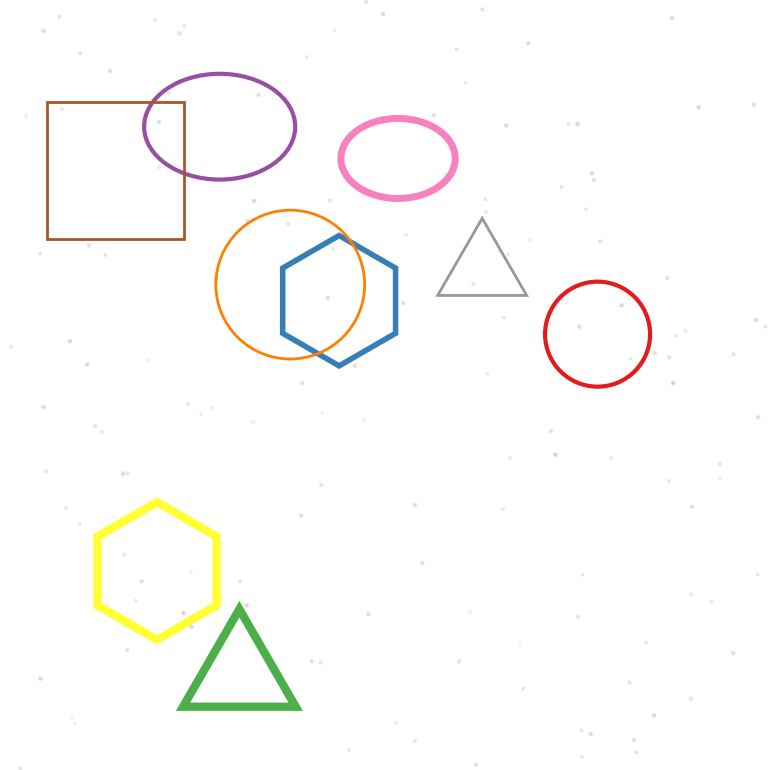[{"shape": "circle", "thickness": 1.5, "radius": 0.34, "center": [0.776, 0.566]}, {"shape": "hexagon", "thickness": 2, "radius": 0.42, "center": [0.44, 0.609]}, {"shape": "triangle", "thickness": 3, "radius": 0.42, "center": [0.311, 0.124]}, {"shape": "oval", "thickness": 1.5, "radius": 0.49, "center": [0.285, 0.835]}, {"shape": "circle", "thickness": 1, "radius": 0.48, "center": [0.377, 0.63]}, {"shape": "hexagon", "thickness": 3, "radius": 0.45, "center": [0.204, 0.258]}, {"shape": "square", "thickness": 1, "radius": 0.45, "center": [0.15, 0.778]}, {"shape": "oval", "thickness": 2.5, "radius": 0.37, "center": [0.517, 0.794]}, {"shape": "triangle", "thickness": 1, "radius": 0.33, "center": [0.626, 0.65]}]